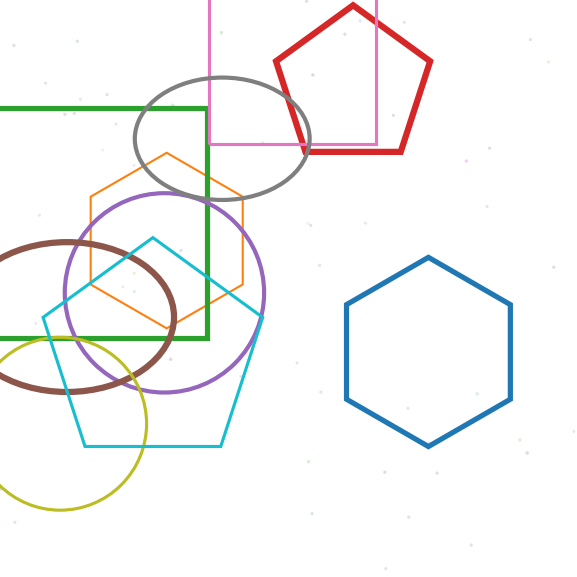[{"shape": "hexagon", "thickness": 2.5, "radius": 0.82, "center": [0.742, 0.39]}, {"shape": "hexagon", "thickness": 1, "radius": 0.76, "center": [0.289, 0.583]}, {"shape": "square", "thickness": 2.5, "radius": 1.0, "center": [0.159, 0.613]}, {"shape": "pentagon", "thickness": 3, "radius": 0.7, "center": [0.611, 0.85]}, {"shape": "circle", "thickness": 2, "radius": 0.86, "center": [0.285, 0.492]}, {"shape": "oval", "thickness": 3, "radius": 0.93, "center": [0.116, 0.45]}, {"shape": "square", "thickness": 1.5, "radius": 0.73, "center": [0.507, 0.896]}, {"shape": "oval", "thickness": 2, "radius": 0.76, "center": [0.385, 0.759]}, {"shape": "circle", "thickness": 1.5, "radius": 0.75, "center": [0.104, 0.265]}, {"shape": "pentagon", "thickness": 1.5, "radius": 1.0, "center": [0.265, 0.388]}]